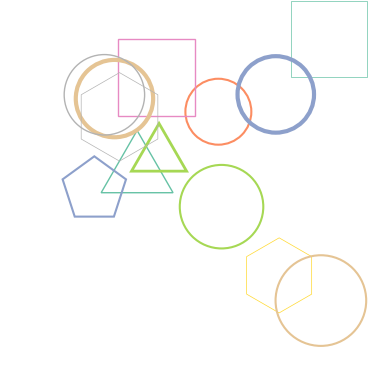[{"shape": "triangle", "thickness": 1, "radius": 0.54, "center": [0.356, 0.553]}, {"shape": "square", "thickness": 0.5, "radius": 0.5, "center": [0.855, 0.899]}, {"shape": "circle", "thickness": 1.5, "radius": 0.43, "center": [0.567, 0.71]}, {"shape": "circle", "thickness": 3, "radius": 0.5, "center": [0.716, 0.755]}, {"shape": "pentagon", "thickness": 1.5, "radius": 0.43, "center": [0.245, 0.507]}, {"shape": "square", "thickness": 1, "radius": 0.5, "center": [0.407, 0.798]}, {"shape": "circle", "thickness": 1.5, "radius": 0.54, "center": [0.575, 0.463]}, {"shape": "triangle", "thickness": 2, "radius": 0.41, "center": [0.413, 0.597]}, {"shape": "hexagon", "thickness": 0.5, "radius": 0.49, "center": [0.725, 0.285]}, {"shape": "circle", "thickness": 3, "radius": 0.5, "center": [0.297, 0.744]}, {"shape": "circle", "thickness": 1.5, "radius": 0.59, "center": [0.833, 0.219]}, {"shape": "circle", "thickness": 1, "radius": 0.52, "center": [0.271, 0.754]}, {"shape": "hexagon", "thickness": 0.5, "radius": 0.57, "center": [0.31, 0.696]}]